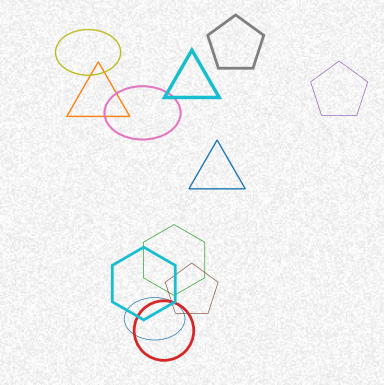[{"shape": "triangle", "thickness": 1, "radius": 0.42, "center": [0.564, 0.552]}, {"shape": "oval", "thickness": 0.5, "radius": 0.39, "center": [0.402, 0.172]}, {"shape": "triangle", "thickness": 1, "radius": 0.47, "center": [0.255, 0.745]}, {"shape": "hexagon", "thickness": 0.5, "radius": 0.46, "center": [0.452, 0.325]}, {"shape": "circle", "thickness": 2, "radius": 0.39, "center": [0.426, 0.141]}, {"shape": "pentagon", "thickness": 0.5, "radius": 0.39, "center": [0.881, 0.763]}, {"shape": "pentagon", "thickness": 0.5, "radius": 0.36, "center": [0.498, 0.245]}, {"shape": "oval", "thickness": 1.5, "radius": 0.49, "center": [0.37, 0.707]}, {"shape": "pentagon", "thickness": 2, "radius": 0.38, "center": [0.612, 0.885]}, {"shape": "oval", "thickness": 1, "radius": 0.42, "center": [0.229, 0.864]}, {"shape": "hexagon", "thickness": 2, "radius": 0.47, "center": [0.373, 0.263]}, {"shape": "triangle", "thickness": 2.5, "radius": 0.41, "center": [0.498, 0.788]}]